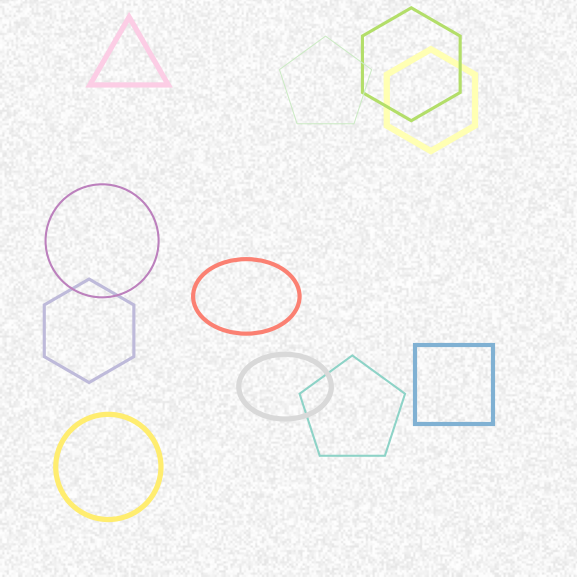[{"shape": "pentagon", "thickness": 1, "radius": 0.48, "center": [0.61, 0.288]}, {"shape": "hexagon", "thickness": 3, "radius": 0.44, "center": [0.746, 0.826]}, {"shape": "hexagon", "thickness": 1.5, "radius": 0.45, "center": [0.154, 0.426]}, {"shape": "oval", "thickness": 2, "radius": 0.46, "center": [0.427, 0.486]}, {"shape": "square", "thickness": 2, "radius": 0.34, "center": [0.786, 0.333]}, {"shape": "hexagon", "thickness": 1.5, "radius": 0.49, "center": [0.712, 0.888]}, {"shape": "triangle", "thickness": 2.5, "radius": 0.39, "center": [0.224, 0.891]}, {"shape": "oval", "thickness": 2.5, "radius": 0.4, "center": [0.494, 0.33]}, {"shape": "circle", "thickness": 1, "radius": 0.49, "center": [0.177, 0.582]}, {"shape": "pentagon", "thickness": 0.5, "radius": 0.42, "center": [0.564, 0.853]}, {"shape": "circle", "thickness": 2.5, "radius": 0.46, "center": [0.188, 0.191]}]